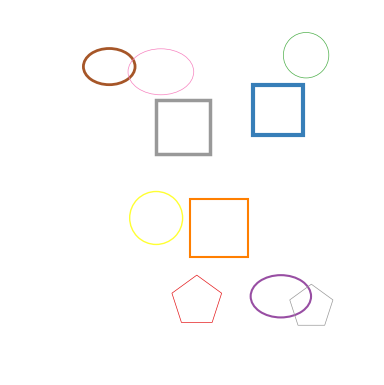[{"shape": "pentagon", "thickness": 0.5, "radius": 0.34, "center": [0.511, 0.217]}, {"shape": "square", "thickness": 3, "radius": 0.32, "center": [0.722, 0.714]}, {"shape": "circle", "thickness": 0.5, "radius": 0.3, "center": [0.795, 0.857]}, {"shape": "oval", "thickness": 1.5, "radius": 0.39, "center": [0.729, 0.23]}, {"shape": "square", "thickness": 1.5, "radius": 0.38, "center": [0.568, 0.408]}, {"shape": "circle", "thickness": 1, "radius": 0.34, "center": [0.406, 0.434]}, {"shape": "oval", "thickness": 2, "radius": 0.34, "center": [0.284, 0.827]}, {"shape": "oval", "thickness": 0.5, "radius": 0.43, "center": [0.418, 0.814]}, {"shape": "square", "thickness": 2.5, "radius": 0.35, "center": [0.476, 0.671]}, {"shape": "pentagon", "thickness": 0.5, "radius": 0.29, "center": [0.809, 0.203]}]